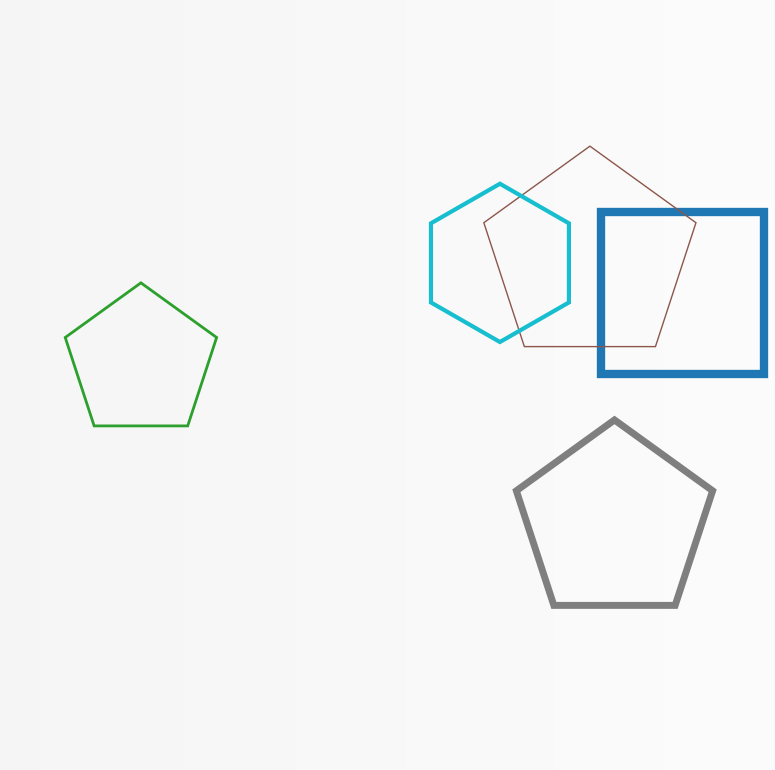[{"shape": "square", "thickness": 3, "radius": 0.53, "center": [0.881, 0.62]}, {"shape": "pentagon", "thickness": 1, "radius": 0.51, "center": [0.182, 0.53]}, {"shape": "pentagon", "thickness": 0.5, "radius": 0.72, "center": [0.761, 0.666]}, {"shape": "pentagon", "thickness": 2.5, "radius": 0.67, "center": [0.793, 0.321]}, {"shape": "hexagon", "thickness": 1.5, "radius": 0.51, "center": [0.645, 0.659]}]